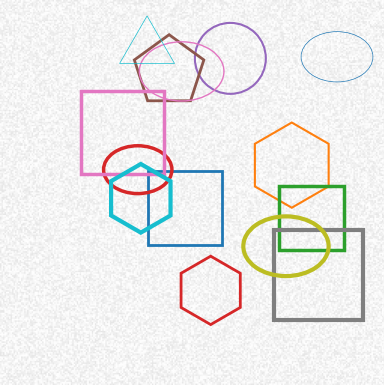[{"shape": "square", "thickness": 2, "radius": 0.48, "center": [0.48, 0.461]}, {"shape": "oval", "thickness": 0.5, "radius": 0.47, "center": [0.875, 0.852]}, {"shape": "hexagon", "thickness": 1.5, "radius": 0.55, "center": [0.758, 0.571]}, {"shape": "square", "thickness": 2.5, "radius": 0.42, "center": [0.81, 0.433]}, {"shape": "oval", "thickness": 2.5, "radius": 0.44, "center": [0.358, 0.559]}, {"shape": "hexagon", "thickness": 2, "radius": 0.44, "center": [0.547, 0.246]}, {"shape": "circle", "thickness": 1.5, "radius": 0.46, "center": [0.598, 0.848]}, {"shape": "pentagon", "thickness": 2, "radius": 0.47, "center": [0.439, 0.815]}, {"shape": "oval", "thickness": 1, "radius": 0.55, "center": [0.472, 0.815]}, {"shape": "square", "thickness": 2.5, "radius": 0.54, "center": [0.319, 0.656]}, {"shape": "square", "thickness": 3, "radius": 0.58, "center": [0.827, 0.285]}, {"shape": "oval", "thickness": 3, "radius": 0.55, "center": [0.743, 0.36]}, {"shape": "hexagon", "thickness": 3, "radius": 0.45, "center": [0.366, 0.485]}, {"shape": "triangle", "thickness": 0.5, "radius": 0.41, "center": [0.382, 0.876]}]